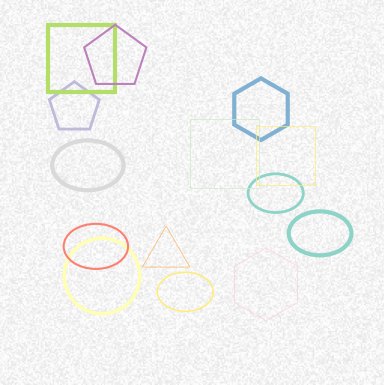[{"shape": "oval", "thickness": 2, "radius": 0.36, "center": [0.716, 0.498]}, {"shape": "oval", "thickness": 3, "radius": 0.41, "center": [0.831, 0.394]}, {"shape": "circle", "thickness": 2.5, "radius": 0.49, "center": [0.265, 0.283]}, {"shape": "pentagon", "thickness": 2, "radius": 0.34, "center": [0.193, 0.72]}, {"shape": "oval", "thickness": 1.5, "radius": 0.42, "center": [0.249, 0.36]}, {"shape": "hexagon", "thickness": 3, "radius": 0.4, "center": [0.678, 0.716]}, {"shape": "triangle", "thickness": 0.5, "radius": 0.36, "center": [0.431, 0.342]}, {"shape": "square", "thickness": 3, "radius": 0.43, "center": [0.213, 0.848]}, {"shape": "hexagon", "thickness": 0.5, "radius": 0.47, "center": [0.691, 0.261]}, {"shape": "oval", "thickness": 3, "radius": 0.46, "center": [0.228, 0.571]}, {"shape": "pentagon", "thickness": 1.5, "radius": 0.42, "center": [0.299, 0.851]}, {"shape": "square", "thickness": 0.5, "radius": 0.45, "center": [0.583, 0.601]}, {"shape": "oval", "thickness": 1, "radius": 0.36, "center": [0.481, 0.242]}, {"shape": "square", "thickness": 0.5, "radius": 0.38, "center": [0.742, 0.597]}]